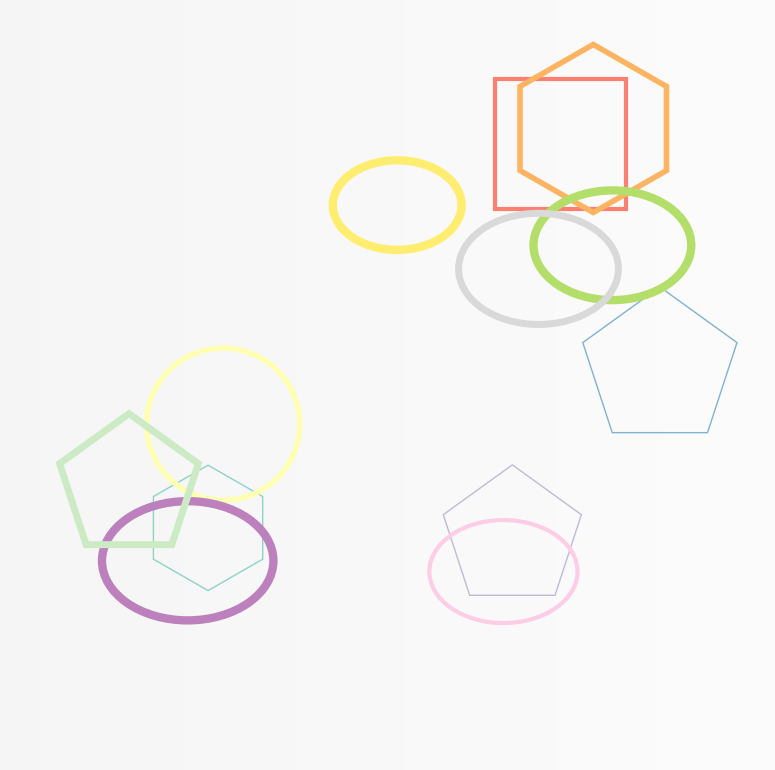[{"shape": "hexagon", "thickness": 0.5, "radius": 0.41, "center": [0.268, 0.314]}, {"shape": "circle", "thickness": 2, "radius": 0.49, "center": [0.288, 0.449]}, {"shape": "pentagon", "thickness": 0.5, "radius": 0.47, "center": [0.661, 0.303]}, {"shape": "square", "thickness": 1.5, "radius": 0.42, "center": [0.723, 0.813]}, {"shape": "pentagon", "thickness": 0.5, "radius": 0.52, "center": [0.851, 0.523]}, {"shape": "hexagon", "thickness": 2, "radius": 0.55, "center": [0.766, 0.833]}, {"shape": "oval", "thickness": 3, "radius": 0.51, "center": [0.79, 0.681]}, {"shape": "oval", "thickness": 1.5, "radius": 0.48, "center": [0.65, 0.258]}, {"shape": "oval", "thickness": 2.5, "radius": 0.52, "center": [0.695, 0.651]}, {"shape": "oval", "thickness": 3, "radius": 0.55, "center": [0.242, 0.272]}, {"shape": "pentagon", "thickness": 2.5, "radius": 0.47, "center": [0.166, 0.369]}, {"shape": "oval", "thickness": 3, "radius": 0.42, "center": [0.513, 0.734]}]